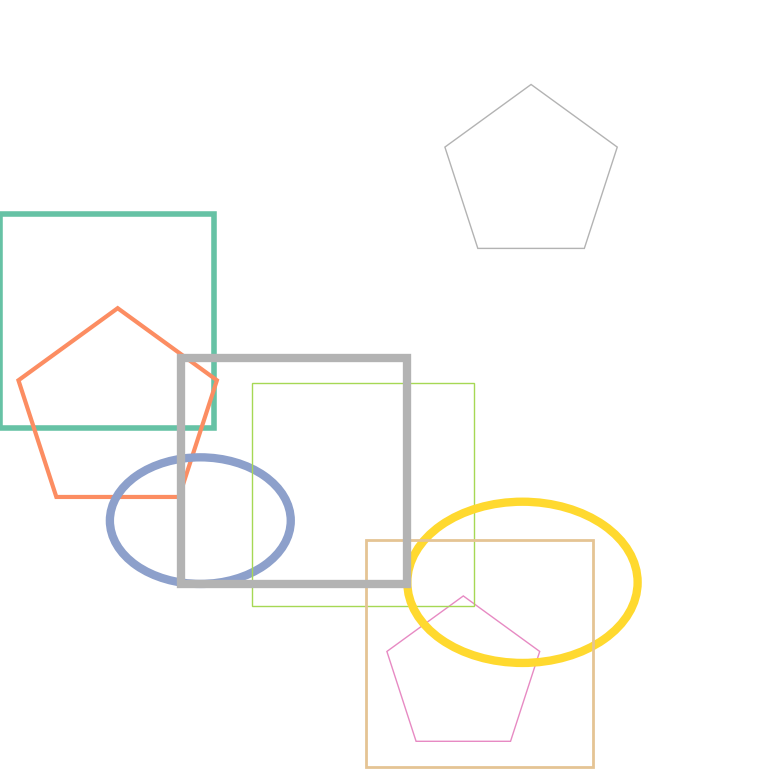[{"shape": "square", "thickness": 2, "radius": 0.7, "center": [0.138, 0.583]}, {"shape": "pentagon", "thickness": 1.5, "radius": 0.68, "center": [0.153, 0.464]}, {"shape": "oval", "thickness": 3, "radius": 0.59, "center": [0.26, 0.324]}, {"shape": "pentagon", "thickness": 0.5, "radius": 0.52, "center": [0.602, 0.122]}, {"shape": "square", "thickness": 0.5, "radius": 0.72, "center": [0.472, 0.358]}, {"shape": "oval", "thickness": 3, "radius": 0.75, "center": [0.679, 0.244]}, {"shape": "square", "thickness": 1, "radius": 0.74, "center": [0.623, 0.151]}, {"shape": "pentagon", "thickness": 0.5, "radius": 0.59, "center": [0.69, 0.773]}, {"shape": "square", "thickness": 3, "radius": 0.73, "center": [0.382, 0.389]}]